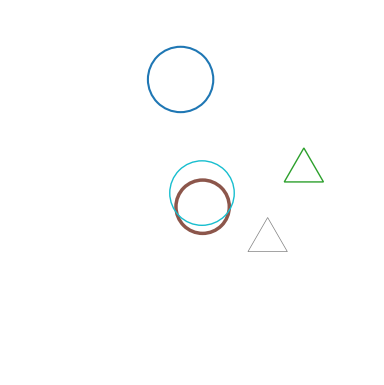[{"shape": "circle", "thickness": 1.5, "radius": 0.42, "center": [0.469, 0.794]}, {"shape": "triangle", "thickness": 1, "radius": 0.29, "center": [0.789, 0.557]}, {"shape": "circle", "thickness": 2.5, "radius": 0.35, "center": [0.526, 0.463]}, {"shape": "triangle", "thickness": 0.5, "radius": 0.3, "center": [0.695, 0.376]}, {"shape": "circle", "thickness": 1, "radius": 0.42, "center": [0.525, 0.499]}]